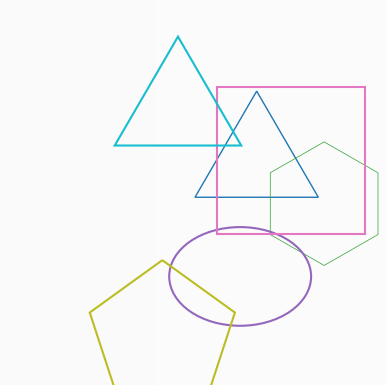[{"shape": "triangle", "thickness": 1, "radius": 0.92, "center": [0.662, 0.579]}, {"shape": "hexagon", "thickness": 0.5, "radius": 0.8, "center": [0.836, 0.471]}, {"shape": "oval", "thickness": 1.5, "radius": 0.92, "center": [0.62, 0.282]}, {"shape": "square", "thickness": 1.5, "radius": 0.95, "center": [0.752, 0.584]}, {"shape": "pentagon", "thickness": 1.5, "radius": 0.98, "center": [0.419, 0.127]}, {"shape": "triangle", "thickness": 1.5, "radius": 0.94, "center": [0.459, 0.716]}]